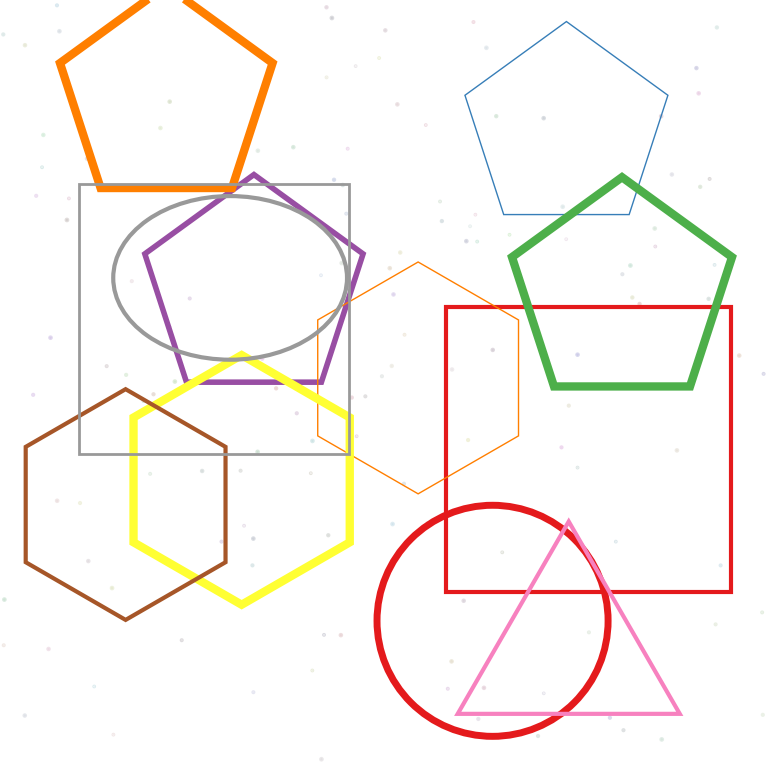[{"shape": "circle", "thickness": 2.5, "radius": 0.75, "center": [0.64, 0.194]}, {"shape": "square", "thickness": 1.5, "radius": 0.92, "center": [0.764, 0.416]}, {"shape": "pentagon", "thickness": 0.5, "radius": 0.69, "center": [0.736, 0.833]}, {"shape": "pentagon", "thickness": 3, "radius": 0.75, "center": [0.808, 0.62]}, {"shape": "pentagon", "thickness": 2, "radius": 0.75, "center": [0.33, 0.624]}, {"shape": "pentagon", "thickness": 3, "radius": 0.73, "center": [0.216, 0.873]}, {"shape": "hexagon", "thickness": 0.5, "radius": 0.75, "center": [0.543, 0.509]}, {"shape": "hexagon", "thickness": 3, "radius": 0.81, "center": [0.314, 0.377]}, {"shape": "hexagon", "thickness": 1.5, "radius": 0.75, "center": [0.163, 0.345]}, {"shape": "triangle", "thickness": 1.5, "radius": 0.83, "center": [0.739, 0.156]}, {"shape": "square", "thickness": 1, "radius": 0.88, "center": [0.278, 0.585]}, {"shape": "oval", "thickness": 1.5, "radius": 0.76, "center": [0.299, 0.639]}]